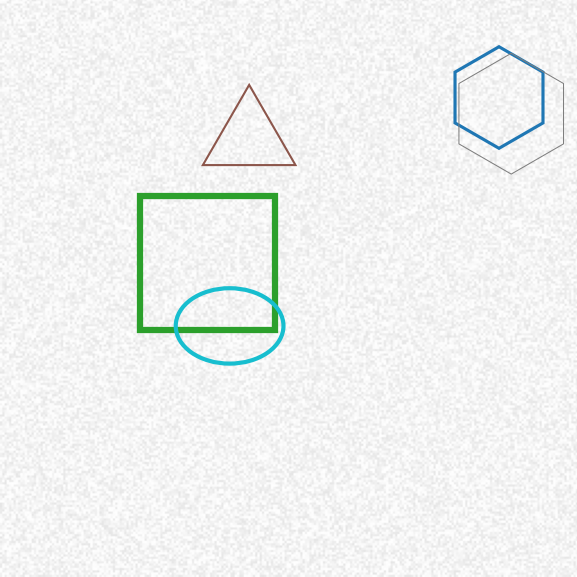[{"shape": "hexagon", "thickness": 1.5, "radius": 0.44, "center": [0.864, 0.83]}, {"shape": "square", "thickness": 3, "radius": 0.58, "center": [0.36, 0.544]}, {"shape": "triangle", "thickness": 1, "radius": 0.46, "center": [0.431, 0.76]}, {"shape": "hexagon", "thickness": 0.5, "radius": 0.52, "center": [0.885, 0.802]}, {"shape": "oval", "thickness": 2, "radius": 0.47, "center": [0.398, 0.435]}]